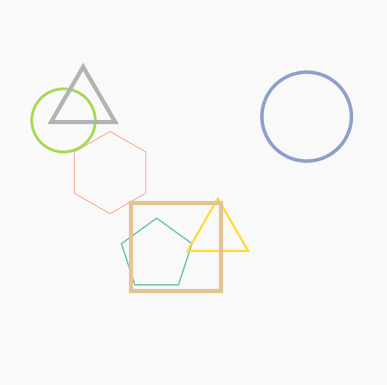[{"shape": "pentagon", "thickness": 1, "radius": 0.48, "center": [0.404, 0.338]}, {"shape": "hexagon", "thickness": 0.5, "radius": 0.53, "center": [0.284, 0.552]}, {"shape": "circle", "thickness": 2.5, "radius": 0.58, "center": [0.791, 0.697]}, {"shape": "circle", "thickness": 2, "radius": 0.41, "center": [0.164, 0.687]}, {"shape": "triangle", "thickness": 1.5, "radius": 0.45, "center": [0.562, 0.394]}, {"shape": "square", "thickness": 3, "radius": 0.58, "center": [0.454, 0.358]}, {"shape": "triangle", "thickness": 3, "radius": 0.48, "center": [0.215, 0.731]}]